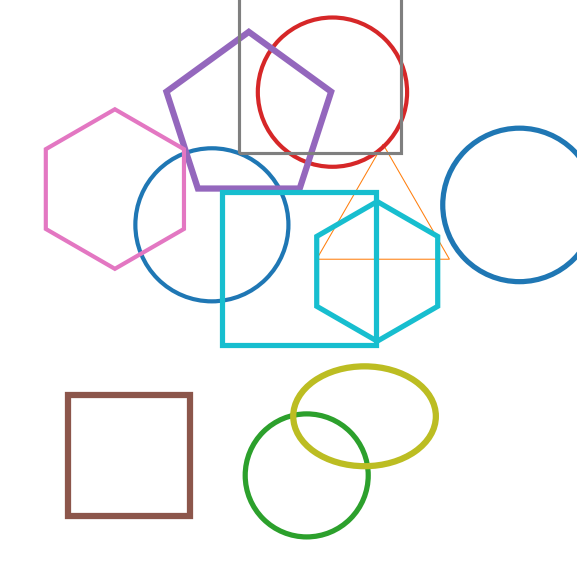[{"shape": "circle", "thickness": 2, "radius": 0.66, "center": [0.367, 0.61]}, {"shape": "circle", "thickness": 2.5, "radius": 0.66, "center": [0.9, 0.644]}, {"shape": "triangle", "thickness": 0.5, "radius": 0.66, "center": [0.663, 0.617]}, {"shape": "circle", "thickness": 2.5, "radius": 0.53, "center": [0.531, 0.176]}, {"shape": "circle", "thickness": 2, "radius": 0.65, "center": [0.576, 0.84]}, {"shape": "pentagon", "thickness": 3, "radius": 0.75, "center": [0.431, 0.794]}, {"shape": "square", "thickness": 3, "radius": 0.53, "center": [0.223, 0.21]}, {"shape": "hexagon", "thickness": 2, "radius": 0.69, "center": [0.199, 0.672]}, {"shape": "square", "thickness": 1.5, "radius": 0.7, "center": [0.554, 0.873]}, {"shape": "oval", "thickness": 3, "radius": 0.62, "center": [0.631, 0.278]}, {"shape": "square", "thickness": 2.5, "radius": 0.66, "center": [0.517, 0.534]}, {"shape": "hexagon", "thickness": 2.5, "radius": 0.6, "center": [0.653, 0.529]}]